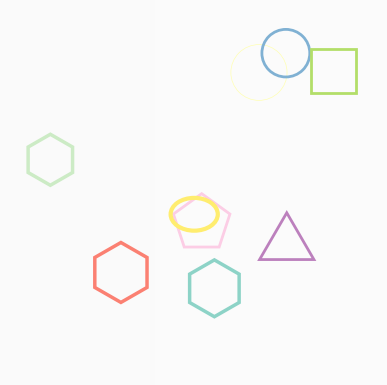[{"shape": "hexagon", "thickness": 2.5, "radius": 0.37, "center": [0.553, 0.251]}, {"shape": "circle", "thickness": 0.5, "radius": 0.36, "center": [0.668, 0.812]}, {"shape": "hexagon", "thickness": 2.5, "radius": 0.39, "center": [0.312, 0.292]}, {"shape": "circle", "thickness": 2, "radius": 0.31, "center": [0.738, 0.862]}, {"shape": "square", "thickness": 2, "radius": 0.29, "center": [0.861, 0.816]}, {"shape": "pentagon", "thickness": 2, "radius": 0.38, "center": [0.52, 0.42]}, {"shape": "triangle", "thickness": 2, "radius": 0.4, "center": [0.74, 0.366]}, {"shape": "hexagon", "thickness": 2.5, "radius": 0.33, "center": [0.13, 0.585]}, {"shape": "oval", "thickness": 3, "radius": 0.3, "center": [0.501, 0.443]}]